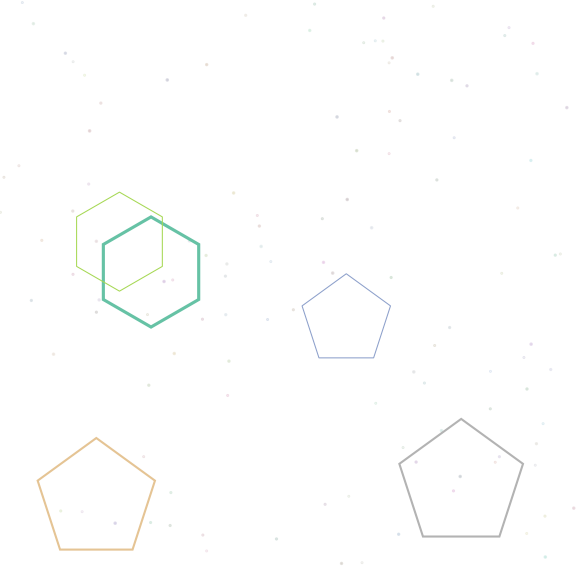[{"shape": "hexagon", "thickness": 1.5, "radius": 0.48, "center": [0.262, 0.528]}, {"shape": "pentagon", "thickness": 0.5, "radius": 0.4, "center": [0.6, 0.445]}, {"shape": "hexagon", "thickness": 0.5, "radius": 0.43, "center": [0.207, 0.581]}, {"shape": "pentagon", "thickness": 1, "radius": 0.53, "center": [0.167, 0.134]}, {"shape": "pentagon", "thickness": 1, "radius": 0.56, "center": [0.799, 0.161]}]